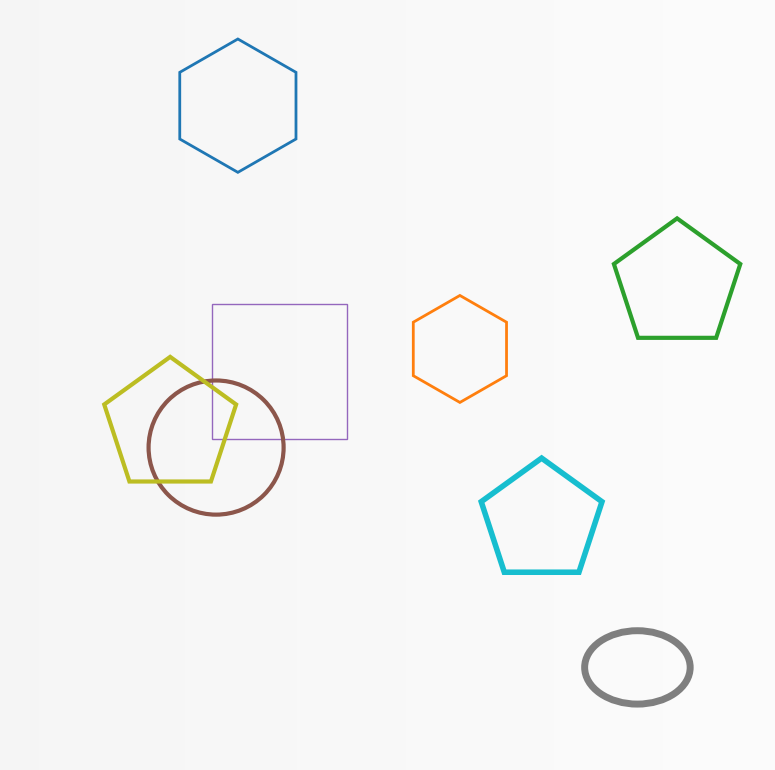[{"shape": "hexagon", "thickness": 1, "radius": 0.43, "center": [0.307, 0.863]}, {"shape": "hexagon", "thickness": 1, "radius": 0.35, "center": [0.593, 0.547]}, {"shape": "pentagon", "thickness": 1.5, "radius": 0.43, "center": [0.874, 0.631]}, {"shape": "square", "thickness": 0.5, "radius": 0.44, "center": [0.361, 0.518]}, {"shape": "circle", "thickness": 1.5, "radius": 0.44, "center": [0.279, 0.419]}, {"shape": "oval", "thickness": 2.5, "radius": 0.34, "center": [0.822, 0.133]}, {"shape": "pentagon", "thickness": 1.5, "radius": 0.45, "center": [0.22, 0.447]}, {"shape": "pentagon", "thickness": 2, "radius": 0.41, "center": [0.699, 0.323]}]